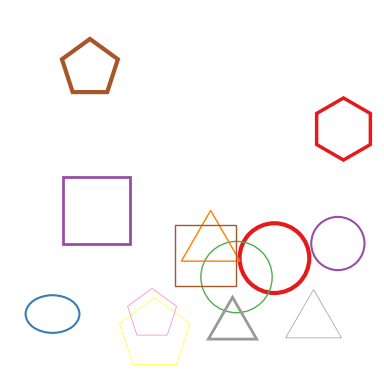[{"shape": "circle", "thickness": 3, "radius": 0.45, "center": [0.713, 0.33]}, {"shape": "hexagon", "thickness": 2.5, "radius": 0.4, "center": [0.892, 0.665]}, {"shape": "oval", "thickness": 1.5, "radius": 0.35, "center": [0.136, 0.184]}, {"shape": "circle", "thickness": 1, "radius": 0.46, "center": [0.614, 0.28]}, {"shape": "square", "thickness": 2, "radius": 0.43, "center": [0.251, 0.454]}, {"shape": "circle", "thickness": 1.5, "radius": 0.35, "center": [0.878, 0.368]}, {"shape": "triangle", "thickness": 1, "radius": 0.44, "center": [0.547, 0.366]}, {"shape": "pentagon", "thickness": 0.5, "radius": 0.48, "center": [0.402, 0.131]}, {"shape": "square", "thickness": 1, "radius": 0.4, "center": [0.533, 0.336]}, {"shape": "pentagon", "thickness": 3, "radius": 0.38, "center": [0.234, 0.823]}, {"shape": "pentagon", "thickness": 0.5, "radius": 0.34, "center": [0.395, 0.184]}, {"shape": "triangle", "thickness": 2, "radius": 0.36, "center": [0.604, 0.155]}, {"shape": "triangle", "thickness": 0.5, "radius": 0.42, "center": [0.814, 0.164]}]